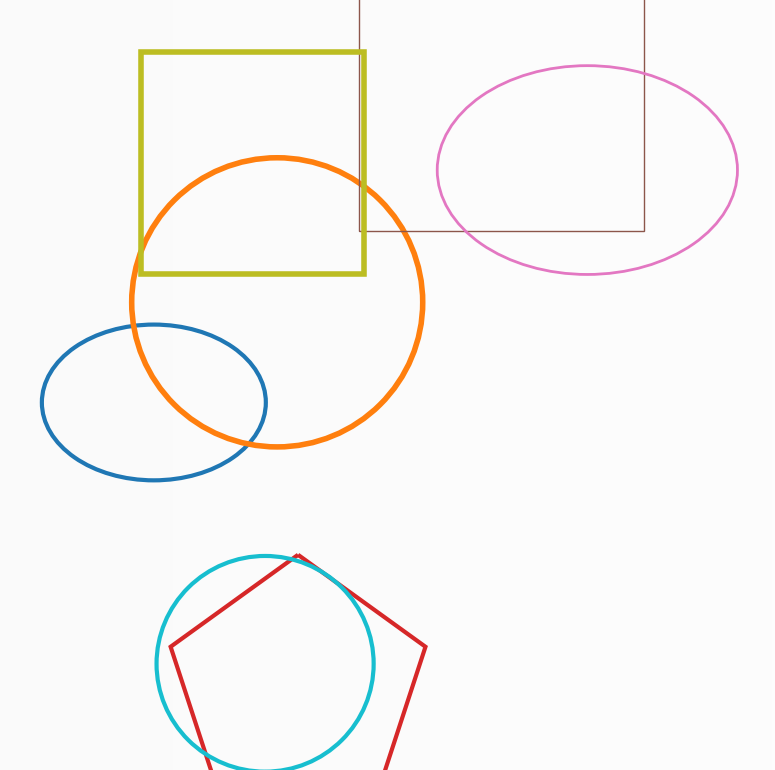[{"shape": "oval", "thickness": 1.5, "radius": 0.72, "center": [0.199, 0.477]}, {"shape": "circle", "thickness": 2, "radius": 0.94, "center": [0.358, 0.607]}, {"shape": "pentagon", "thickness": 1.5, "radius": 0.86, "center": [0.385, 0.107]}, {"shape": "square", "thickness": 0.5, "radius": 0.92, "center": [0.647, 0.884]}, {"shape": "oval", "thickness": 1, "radius": 0.97, "center": [0.758, 0.779]}, {"shape": "square", "thickness": 2, "radius": 0.72, "center": [0.326, 0.788]}, {"shape": "circle", "thickness": 1.5, "radius": 0.7, "center": [0.342, 0.138]}]